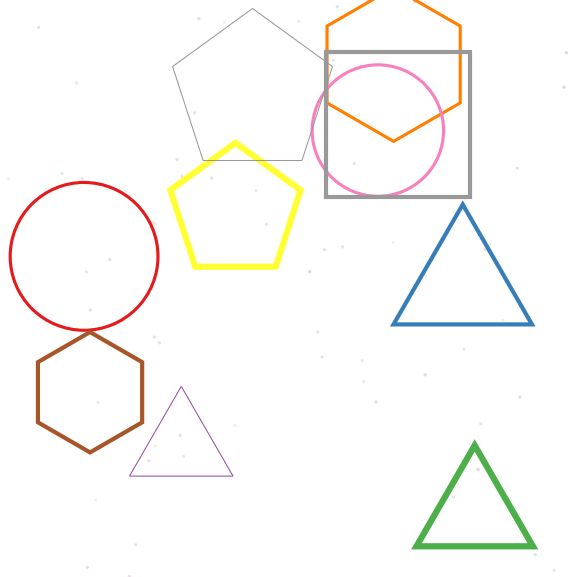[{"shape": "circle", "thickness": 1.5, "radius": 0.64, "center": [0.146, 0.555]}, {"shape": "triangle", "thickness": 2, "radius": 0.69, "center": [0.801, 0.507]}, {"shape": "triangle", "thickness": 3, "radius": 0.58, "center": [0.822, 0.111]}, {"shape": "triangle", "thickness": 0.5, "radius": 0.52, "center": [0.314, 0.226]}, {"shape": "hexagon", "thickness": 1.5, "radius": 0.67, "center": [0.682, 0.887]}, {"shape": "pentagon", "thickness": 3, "radius": 0.59, "center": [0.408, 0.633]}, {"shape": "hexagon", "thickness": 2, "radius": 0.52, "center": [0.156, 0.32]}, {"shape": "circle", "thickness": 1.5, "radius": 0.57, "center": [0.654, 0.773]}, {"shape": "square", "thickness": 2, "radius": 0.63, "center": [0.689, 0.784]}, {"shape": "pentagon", "thickness": 0.5, "radius": 0.73, "center": [0.437, 0.839]}]